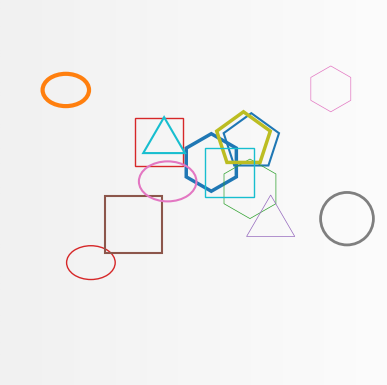[{"shape": "hexagon", "thickness": 2.5, "radius": 0.37, "center": [0.545, 0.578]}, {"shape": "pentagon", "thickness": 1.5, "radius": 0.38, "center": [0.649, 0.631]}, {"shape": "oval", "thickness": 3, "radius": 0.3, "center": [0.17, 0.766]}, {"shape": "hexagon", "thickness": 0.5, "radius": 0.39, "center": [0.645, 0.51]}, {"shape": "square", "thickness": 1, "radius": 0.31, "center": [0.411, 0.631]}, {"shape": "oval", "thickness": 1, "radius": 0.31, "center": [0.235, 0.318]}, {"shape": "triangle", "thickness": 0.5, "radius": 0.36, "center": [0.698, 0.422]}, {"shape": "square", "thickness": 1.5, "radius": 0.37, "center": [0.345, 0.417]}, {"shape": "hexagon", "thickness": 0.5, "radius": 0.3, "center": [0.854, 0.769]}, {"shape": "oval", "thickness": 1.5, "radius": 0.37, "center": [0.433, 0.529]}, {"shape": "circle", "thickness": 2, "radius": 0.34, "center": [0.895, 0.432]}, {"shape": "pentagon", "thickness": 2.5, "radius": 0.36, "center": [0.628, 0.637]}, {"shape": "triangle", "thickness": 1.5, "radius": 0.31, "center": [0.424, 0.633]}, {"shape": "square", "thickness": 1, "radius": 0.32, "center": [0.592, 0.552]}]